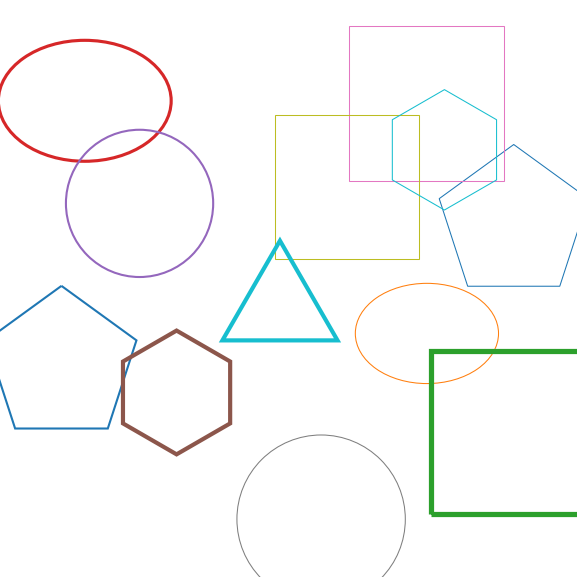[{"shape": "pentagon", "thickness": 0.5, "radius": 0.68, "center": [0.89, 0.613]}, {"shape": "pentagon", "thickness": 1, "radius": 0.68, "center": [0.106, 0.368]}, {"shape": "oval", "thickness": 0.5, "radius": 0.62, "center": [0.739, 0.422]}, {"shape": "square", "thickness": 2.5, "radius": 0.71, "center": [0.887, 0.25]}, {"shape": "oval", "thickness": 1.5, "radius": 0.75, "center": [0.147, 0.825]}, {"shape": "circle", "thickness": 1, "radius": 0.64, "center": [0.242, 0.647]}, {"shape": "hexagon", "thickness": 2, "radius": 0.54, "center": [0.306, 0.32]}, {"shape": "square", "thickness": 0.5, "radius": 0.67, "center": [0.739, 0.82]}, {"shape": "circle", "thickness": 0.5, "radius": 0.73, "center": [0.556, 0.1]}, {"shape": "square", "thickness": 0.5, "radius": 0.63, "center": [0.601, 0.676]}, {"shape": "triangle", "thickness": 2, "radius": 0.58, "center": [0.485, 0.467]}, {"shape": "hexagon", "thickness": 0.5, "radius": 0.52, "center": [0.77, 0.74]}]